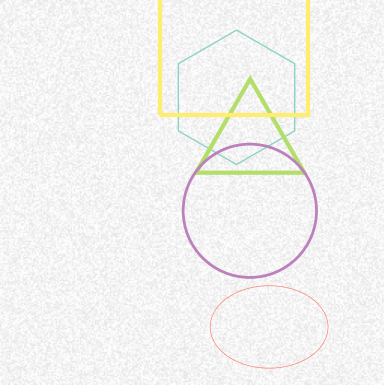[{"shape": "hexagon", "thickness": 1, "radius": 0.87, "center": [0.614, 0.747]}, {"shape": "oval", "thickness": 0.5, "radius": 0.77, "center": [0.699, 0.151]}, {"shape": "triangle", "thickness": 3, "radius": 0.81, "center": [0.65, 0.633]}, {"shape": "circle", "thickness": 2, "radius": 0.87, "center": [0.649, 0.452]}, {"shape": "square", "thickness": 3, "radius": 0.96, "center": [0.607, 0.893]}]